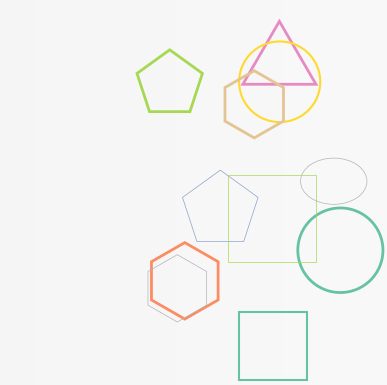[{"shape": "circle", "thickness": 2, "radius": 0.55, "center": [0.878, 0.35]}, {"shape": "square", "thickness": 1.5, "radius": 0.44, "center": [0.703, 0.101]}, {"shape": "hexagon", "thickness": 2, "radius": 0.5, "center": [0.477, 0.271]}, {"shape": "pentagon", "thickness": 0.5, "radius": 0.51, "center": [0.569, 0.455]}, {"shape": "triangle", "thickness": 2, "radius": 0.54, "center": [0.721, 0.836]}, {"shape": "square", "thickness": 0.5, "radius": 0.56, "center": [0.702, 0.433]}, {"shape": "pentagon", "thickness": 2, "radius": 0.44, "center": [0.438, 0.782]}, {"shape": "circle", "thickness": 1.5, "radius": 0.52, "center": [0.722, 0.788]}, {"shape": "hexagon", "thickness": 2, "radius": 0.44, "center": [0.656, 0.729]}, {"shape": "oval", "thickness": 0.5, "radius": 0.43, "center": [0.861, 0.529]}, {"shape": "hexagon", "thickness": 0.5, "radius": 0.44, "center": [0.458, 0.251]}]